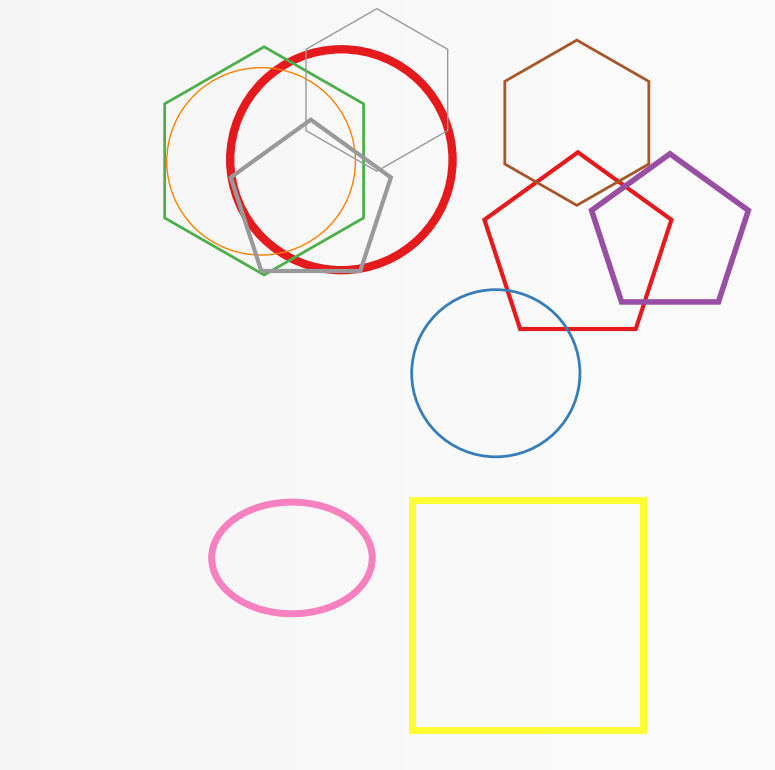[{"shape": "circle", "thickness": 3, "radius": 0.72, "center": [0.44, 0.793]}, {"shape": "pentagon", "thickness": 1.5, "radius": 0.63, "center": [0.746, 0.675]}, {"shape": "circle", "thickness": 1, "radius": 0.54, "center": [0.64, 0.515]}, {"shape": "hexagon", "thickness": 1, "radius": 0.74, "center": [0.341, 0.791]}, {"shape": "pentagon", "thickness": 2, "radius": 0.53, "center": [0.864, 0.694]}, {"shape": "circle", "thickness": 0.5, "radius": 0.61, "center": [0.337, 0.79]}, {"shape": "square", "thickness": 2.5, "radius": 0.75, "center": [0.681, 0.201]}, {"shape": "hexagon", "thickness": 1, "radius": 0.54, "center": [0.744, 0.841]}, {"shape": "oval", "thickness": 2.5, "radius": 0.52, "center": [0.377, 0.275]}, {"shape": "hexagon", "thickness": 0.5, "radius": 0.53, "center": [0.486, 0.883]}, {"shape": "pentagon", "thickness": 1.5, "radius": 0.54, "center": [0.401, 0.736]}]